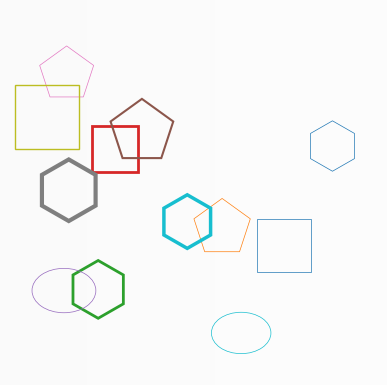[{"shape": "square", "thickness": 0.5, "radius": 0.35, "center": [0.732, 0.363]}, {"shape": "hexagon", "thickness": 0.5, "radius": 0.33, "center": [0.858, 0.621]}, {"shape": "pentagon", "thickness": 0.5, "radius": 0.38, "center": [0.573, 0.408]}, {"shape": "hexagon", "thickness": 2, "radius": 0.38, "center": [0.253, 0.248]}, {"shape": "square", "thickness": 2, "radius": 0.29, "center": [0.296, 0.613]}, {"shape": "oval", "thickness": 0.5, "radius": 0.41, "center": [0.165, 0.245]}, {"shape": "pentagon", "thickness": 1.5, "radius": 0.43, "center": [0.366, 0.658]}, {"shape": "pentagon", "thickness": 0.5, "radius": 0.37, "center": [0.172, 0.807]}, {"shape": "hexagon", "thickness": 3, "radius": 0.4, "center": [0.177, 0.506]}, {"shape": "square", "thickness": 1, "radius": 0.41, "center": [0.121, 0.696]}, {"shape": "hexagon", "thickness": 2.5, "radius": 0.35, "center": [0.483, 0.424]}, {"shape": "oval", "thickness": 0.5, "radius": 0.38, "center": [0.622, 0.135]}]